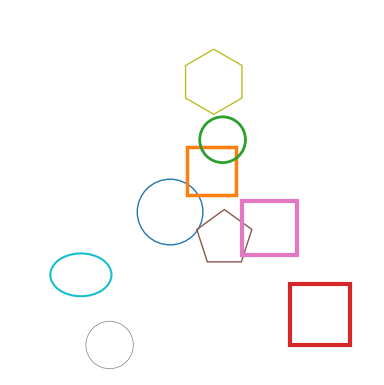[{"shape": "circle", "thickness": 1, "radius": 0.43, "center": [0.442, 0.449]}, {"shape": "square", "thickness": 2.5, "radius": 0.32, "center": [0.549, 0.556]}, {"shape": "circle", "thickness": 2, "radius": 0.3, "center": [0.578, 0.637]}, {"shape": "square", "thickness": 3, "radius": 0.39, "center": [0.831, 0.184]}, {"shape": "pentagon", "thickness": 1, "radius": 0.38, "center": [0.583, 0.381]}, {"shape": "square", "thickness": 3, "radius": 0.35, "center": [0.7, 0.409]}, {"shape": "circle", "thickness": 0.5, "radius": 0.31, "center": [0.285, 0.104]}, {"shape": "hexagon", "thickness": 1, "radius": 0.42, "center": [0.555, 0.788]}, {"shape": "oval", "thickness": 1.5, "radius": 0.4, "center": [0.21, 0.286]}]